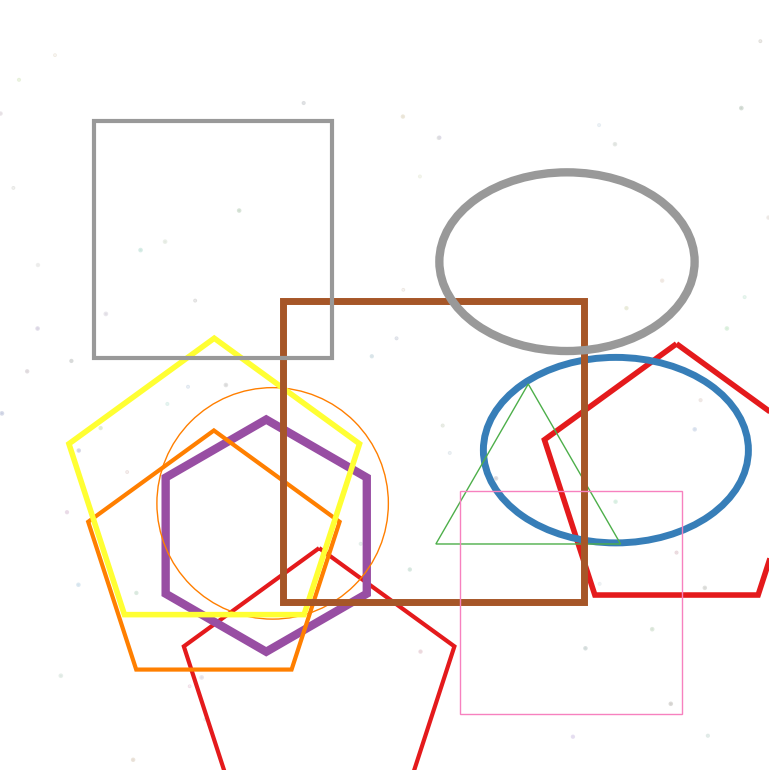[{"shape": "pentagon", "thickness": 2, "radius": 0.9, "center": [0.879, 0.373]}, {"shape": "pentagon", "thickness": 1.5, "radius": 0.92, "center": [0.414, 0.103]}, {"shape": "oval", "thickness": 2.5, "radius": 0.86, "center": [0.8, 0.415]}, {"shape": "triangle", "thickness": 0.5, "radius": 0.69, "center": [0.686, 0.363]}, {"shape": "hexagon", "thickness": 3, "radius": 0.75, "center": [0.346, 0.304]}, {"shape": "pentagon", "thickness": 1.5, "radius": 0.86, "center": [0.278, 0.269]}, {"shape": "circle", "thickness": 0.5, "radius": 0.75, "center": [0.354, 0.346]}, {"shape": "pentagon", "thickness": 2, "radius": 0.99, "center": [0.278, 0.362]}, {"shape": "square", "thickness": 2.5, "radius": 0.98, "center": [0.563, 0.414]}, {"shape": "square", "thickness": 0.5, "radius": 0.72, "center": [0.741, 0.218]}, {"shape": "square", "thickness": 1.5, "radius": 0.77, "center": [0.277, 0.689]}, {"shape": "oval", "thickness": 3, "radius": 0.83, "center": [0.736, 0.66]}]